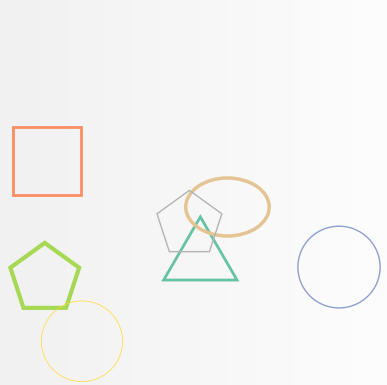[{"shape": "triangle", "thickness": 2, "radius": 0.55, "center": [0.517, 0.327]}, {"shape": "square", "thickness": 2, "radius": 0.44, "center": [0.121, 0.582]}, {"shape": "circle", "thickness": 1, "radius": 0.53, "center": [0.875, 0.306]}, {"shape": "pentagon", "thickness": 3, "radius": 0.47, "center": [0.115, 0.276]}, {"shape": "circle", "thickness": 0.5, "radius": 0.52, "center": [0.212, 0.114]}, {"shape": "oval", "thickness": 2.5, "radius": 0.54, "center": [0.587, 0.462]}, {"shape": "pentagon", "thickness": 1, "radius": 0.44, "center": [0.489, 0.418]}]